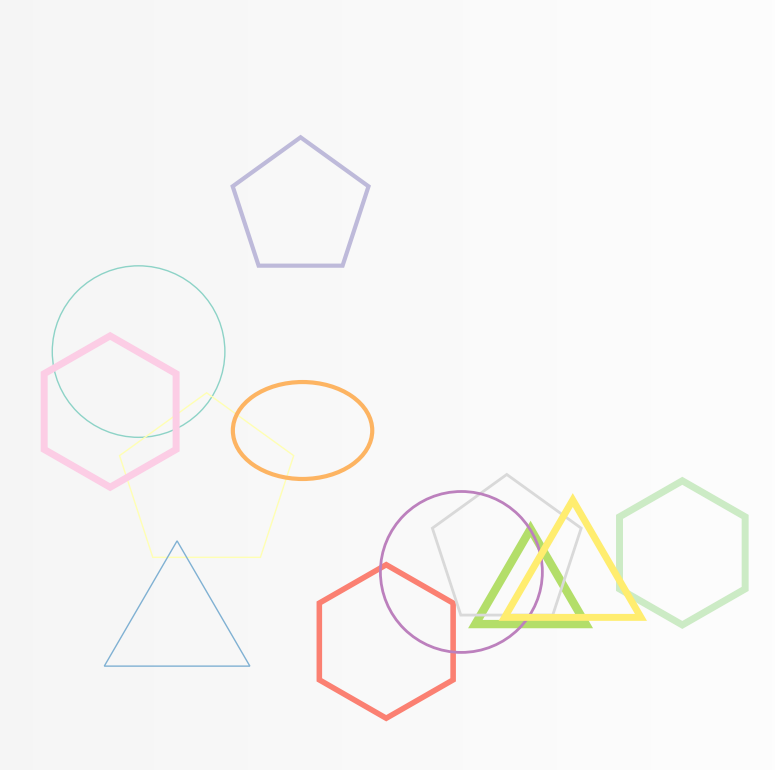[{"shape": "circle", "thickness": 0.5, "radius": 0.56, "center": [0.179, 0.543]}, {"shape": "pentagon", "thickness": 0.5, "radius": 0.59, "center": [0.267, 0.372]}, {"shape": "pentagon", "thickness": 1.5, "radius": 0.46, "center": [0.388, 0.73]}, {"shape": "hexagon", "thickness": 2, "radius": 0.5, "center": [0.498, 0.167]}, {"shape": "triangle", "thickness": 0.5, "radius": 0.54, "center": [0.228, 0.189]}, {"shape": "oval", "thickness": 1.5, "radius": 0.45, "center": [0.39, 0.441]}, {"shape": "triangle", "thickness": 3, "radius": 0.41, "center": [0.685, 0.231]}, {"shape": "hexagon", "thickness": 2.5, "radius": 0.49, "center": [0.142, 0.466]}, {"shape": "pentagon", "thickness": 1, "radius": 0.5, "center": [0.654, 0.283]}, {"shape": "circle", "thickness": 1, "radius": 0.52, "center": [0.595, 0.257]}, {"shape": "hexagon", "thickness": 2.5, "radius": 0.47, "center": [0.88, 0.282]}, {"shape": "triangle", "thickness": 2.5, "radius": 0.51, "center": [0.739, 0.249]}]